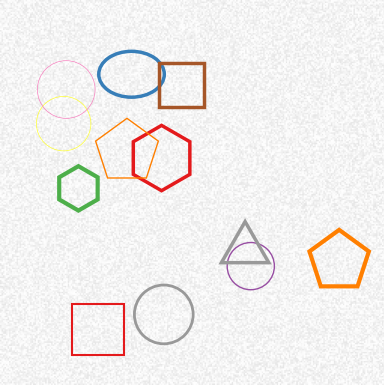[{"shape": "square", "thickness": 1.5, "radius": 0.33, "center": [0.254, 0.143]}, {"shape": "hexagon", "thickness": 2.5, "radius": 0.42, "center": [0.42, 0.589]}, {"shape": "oval", "thickness": 2.5, "radius": 0.43, "center": [0.342, 0.807]}, {"shape": "hexagon", "thickness": 3, "radius": 0.29, "center": [0.204, 0.511]}, {"shape": "circle", "thickness": 1, "radius": 0.31, "center": [0.651, 0.309]}, {"shape": "pentagon", "thickness": 3, "radius": 0.41, "center": [0.881, 0.322]}, {"shape": "pentagon", "thickness": 1, "radius": 0.43, "center": [0.33, 0.607]}, {"shape": "circle", "thickness": 0.5, "radius": 0.35, "center": [0.165, 0.679]}, {"shape": "square", "thickness": 2.5, "radius": 0.29, "center": [0.472, 0.78]}, {"shape": "circle", "thickness": 0.5, "radius": 0.37, "center": [0.172, 0.767]}, {"shape": "circle", "thickness": 2, "radius": 0.38, "center": [0.425, 0.183]}, {"shape": "triangle", "thickness": 2.5, "radius": 0.36, "center": [0.637, 0.353]}]